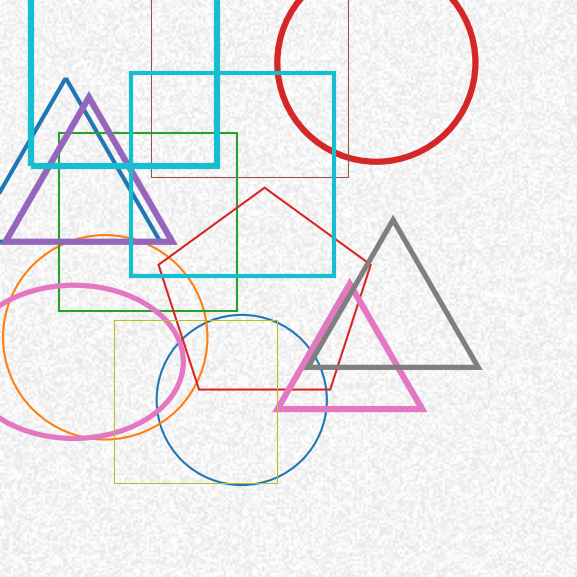[{"shape": "triangle", "thickness": 2, "radius": 0.94, "center": [0.114, 0.675]}, {"shape": "circle", "thickness": 1, "radius": 0.74, "center": [0.419, 0.307]}, {"shape": "circle", "thickness": 1, "radius": 0.88, "center": [0.182, 0.415]}, {"shape": "square", "thickness": 1, "radius": 0.77, "center": [0.256, 0.615]}, {"shape": "pentagon", "thickness": 1, "radius": 0.97, "center": [0.458, 0.481]}, {"shape": "circle", "thickness": 3, "radius": 0.86, "center": [0.652, 0.891]}, {"shape": "triangle", "thickness": 3, "radius": 0.83, "center": [0.154, 0.664]}, {"shape": "square", "thickness": 0.5, "radius": 0.85, "center": [0.432, 0.863]}, {"shape": "oval", "thickness": 2.5, "radius": 0.95, "center": [0.128, 0.373]}, {"shape": "triangle", "thickness": 3, "radius": 0.72, "center": [0.606, 0.363]}, {"shape": "triangle", "thickness": 2.5, "radius": 0.85, "center": [0.681, 0.448]}, {"shape": "square", "thickness": 0.5, "radius": 0.7, "center": [0.338, 0.304]}, {"shape": "square", "thickness": 2, "radius": 0.88, "center": [0.402, 0.697]}, {"shape": "square", "thickness": 3, "radius": 0.8, "center": [0.215, 0.872]}]